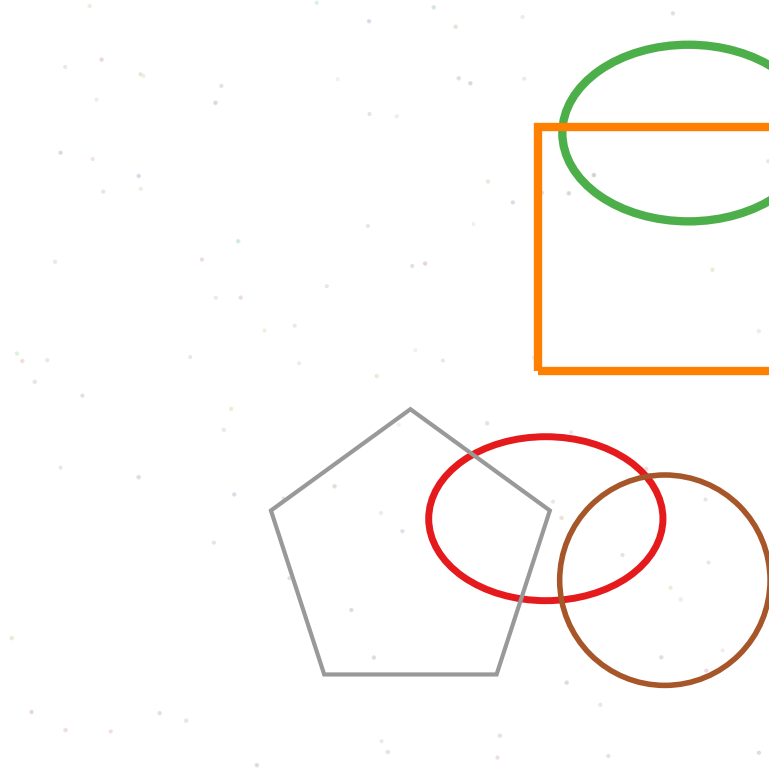[{"shape": "oval", "thickness": 2.5, "radius": 0.76, "center": [0.709, 0.326]}, {"shape": "oval", "thickness": 3, "radius": 0.82, "center": [0.894, 0.827]}, {"shape": "square", "thickness": 3, "radius": 0.79, "center": [0.856, 0.677]}, {"shape": "circle", "thickness": 2, "radius": 0.68, "center": [0.863, 0.246]}, {"shape": "pentagon", "thickness": 1.5, "radius": 0.95, "center": [0.533, 0.278]}]